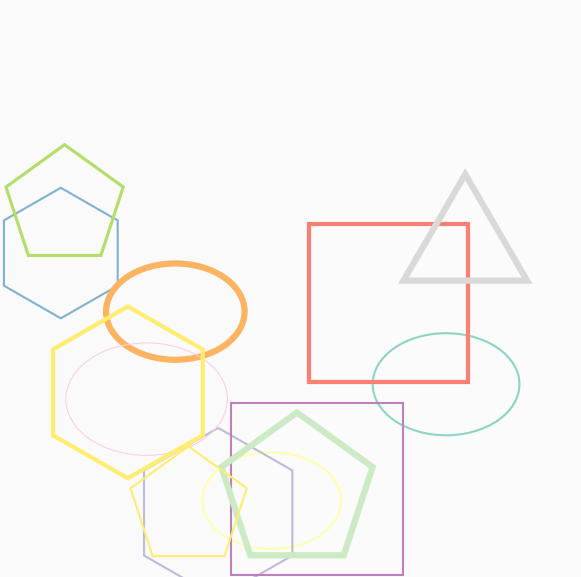[{"shape": "oval", "thickness": 1, "radius": 0.63, "center": [0.767, 0.334]}, {"shape": "oval", "thickness": 1, "radius": 0.6, "center": [0.467, 0.132]}, {"shape": "hexagon", "thickness": 1, "radius": 0.74, "center": [0.375, 0.111]}, {"shape": "square", "thickness": 2, "radius": 0.69, "center": [0.669, 0.475]}, {"shape": "hexagon", "thickness": 1, "radius": 0.57, "center": [0.105, 0.561]}, {"shape": "oval", "thickness": 3, "radius": 0.6, "center": [0.302, 0.46]}, {"shape": "pentagon", "thickness": 1.5, "radius": 0.53, "center": [0.111, 0.643]}, {"shape": "oval", "thickness": 0.5, "radius": 0.7, "center": [0.252, 0.308]}, {"shape": "triangle", "thickness": 3, "radius": 0.61, "center": [0.8, 0.575]}, {"shape": "square", "thickness": 1, "radius": 0.74, "center": [0.546, 0.152]}, {"shape": "pentagon", "thickness": 3, "radius": 0.68, "center": [0.511, 0.148]}, {"shape": "pentagon", "thickness": 1, "radius": 0.53, "center": [0.324, 0.121]}, {"shape": "hexagon", "thickness": 2, "radius": 0.74, "center": [0.22, 0.32]}]